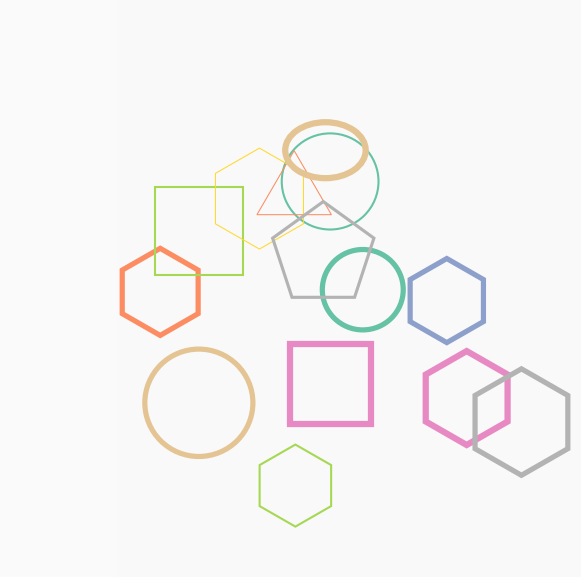[{"shape": "circle", "thickness": 1, "radius": 0.42, "center": [0.568, 0.685]}, {"shape": "circle", "thickness": 2.5, "radius": 0.35, "center": [0.624, 0.497]}, {"shape": "triangle", "thickness": 0.5, "radius": 0.37, "center": [0.506, 0.664]}, {"shape": "hexagon", "thickness": 2.5, "radius": 0.38, "center": [0.276, 0.494]}, {"shape": "hexagon", "thickness": 2.5, "radius": 0.36, "center": [0.769, 0.479]}, {"shape": "hexagon", "thickness": 3, "radius": 0.41, "center": [0.803, 0.31]}, {"shape": "square", "thickness": 3, "radius": 0.35, "center": [0.569, 0.334]}, {"shape": "square", "thickness": 1, "radius": 0.38, "center": [0.343, 0.599]}, {"shape": "hexagon", "thickness": 1, "radius": 0.36, "center": [0.508, 0.158]}, {"shape": "hexagon", "thickness": 0.5, "radius": 0.44, "center": [0.446, 0.655]}, {"shape": "oval", "thickness": 3, "radius": 0.35, "center": [0.56, 0.739]}, {"shape": "circle", "thickness": 2.5, "radius": 0.46, "center": [0.342, 0.302]}, {"shape": "pentagon", "thickness": 1.5, "radius": 0.46, "center": [0.556, 0.558]}, {"shape": "hexagon", "thickness": 2.5, "radius": 0.46, "center": [0.897, 0.268]}]